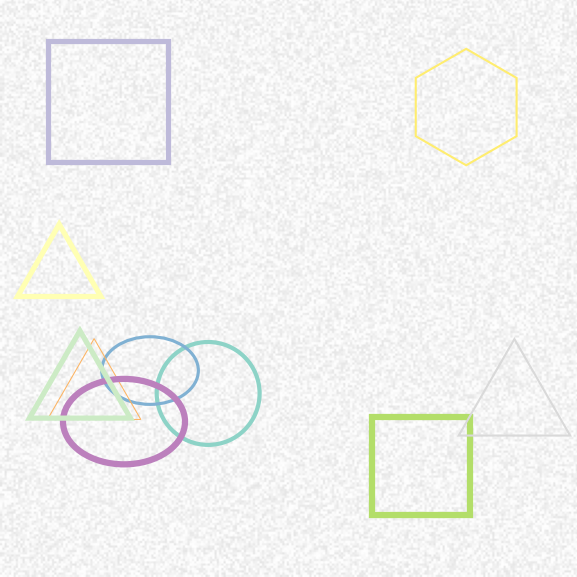[{"shape": "circle", "thickness": 2, "radius": 0.45, "center": [0.36, 0.318]}, {"shape": "triangle", "thickness": 2.5, "radius": 0.42, "center": [0.102, 0.527]}, {"shape": "square", "thickness": 2.5, "radius": 0.52, "center": [0.187, 0.823]}, {"shape": "oval", "thickness": 1.5, "radius": 0.42, "center": [0.26, 0.357]}, {"shape": "triangle", "thickness": 0.5, "radius": 0.47, "center": [0.163, 0.319]}, {"shape": "square", "thickness": 3, "radius": 0.42, "center": [0.729, 0.192]}, {"shape": "triangle", "thickness": 1, "radius": 0.56, "center": [0.891, 0.301]}, {"shape": "oval", "thickness": 3, "radius": 0.53, "center": [0.215, 0.269]}, {"shape": "triangle", "thickness": 2.5, "radius": 0.5, "center": [0.138, 0.326]}, {"shape": "hexagon", "thickness": 1, "radius": 0.5, "center": [0.807, 0.814]}]